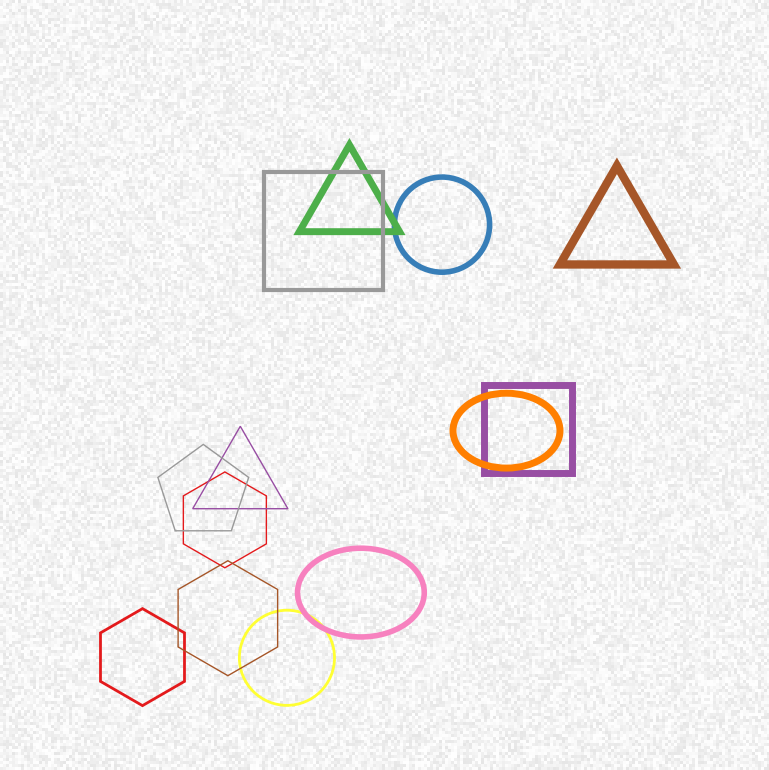[{"shape": "hexagon", "thickness": 0.5, "radius": 0.31, "center": [0.292, 0.325]}, {"shape": "hexagon", "thickness": 1, "radius": 0.31, "center": [0.185, 0.147]}, {"shape": "circle", "thickness": 2, "radius": 0.31, "center": [0.574, 0.708]}, {"shape": "triangle", "thickness": 2.5, "radius": 0.38, "center": [0.454, 0.737]}, {"shape": "square", "thickness": 2.5, "radius": 0.29, "center": [0.686, 0.443]}, {"shape": "triangle", "thickness": 0.5, "radius": 0.36, "center": [0.312, 0.375]}, {"shape": "oval", "thickness": 2.5, "radius": 0.35, "center": [0.658, 0.441]}, {"shape": "circle", "thickness": 1, "radius": 0.31, "center": [0.373, 0.146]}, {"shape": "hexagon", "thickness": 0.5, "radius": 0.37, "center": [0.296, 0.197]}, {"shape": "triangle", "thickness": 3, "radius": 0.43, "center": [0.801, 0.699]}, {"shape": "oval", "thickness": 2, "radius": 0.41, "center": [0.469, 0.23]}, {"shape": "pentagon", "thickness": 0.5, "radius": 0.31, "center": [0.264, 0.361]}, {"shape": "square", "thickness": 1.5, "radius": 0.38, "center": [0.42, 0.7]}]